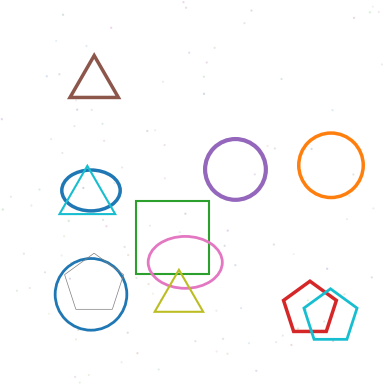[{"shape": "oval", "thickness": 2.5, "radius": 0.38, "center": [0.236, 0.505]}, {"shape": "circle", "thickness": 2, "radius": 0.47, "center": [0.236, 0.235]}, {"shape": "circle", "thickness": 2.5, "radius": 0.42, "center": [0.86, 0.571]}, {"shape": "square", "thickness": 1.5, "radius": 0.47, "center": [0.449, 0.382]}, {"shape": "pentagon", "thickness": 2.5, "radius": 0.36, "center": [0.805, 0.197]}, {"shape": "circle", "thickness": 3, "radius": 0.39, "center": [0.612, 0.56]}, {"shape": "triangle", "thickness": 2.5, "radius": 0.36, "center": [0.245, 0.783]}, {"shape": "oval", "thickness": 2, "radius": 0.48, "center": [0.481, 0.319]}, {"shape": "pentagon", "thickness": 0.5, "radius": 0.4, "center": [0.244, 0.262]}, {"shape": "triangle", "thickness": 1.5, "radius": 0.36, "center": [0.465, 0.227]}, {"shape": "triangle", "thickness": 1.5, "radius": 0.42, "center": [0.227, 0.486]}, {"shape": "pentagon", "thickness": 2, "radius": 0.36, "center": [0.858, 0.177]}]